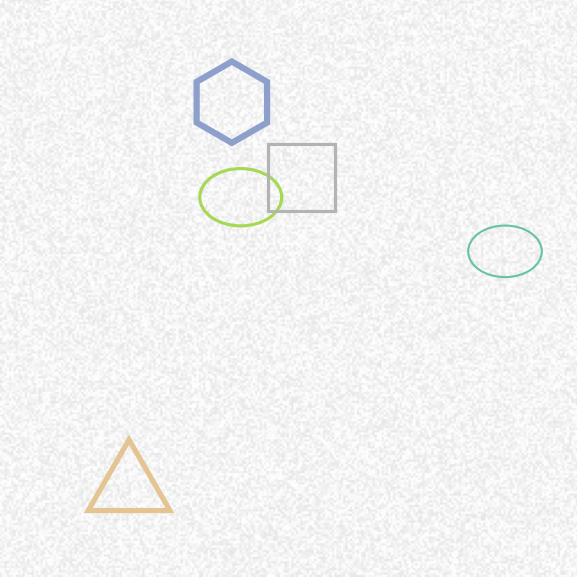[{"shape": "oval", "thickness": 1, "radius": 0.32, "center": [0.874, 0.564]}, {"shape": "hexagon", "thickness": 3, "radius": 0.35, "center": [0.401, 0.822]}, {"shape": "oval", "thickness": 1.5, "radius": 0.35, "center": [0.417, 0.658]}, {"shape": "triangle", "thickness": 2.5, "radius": 0.41, "center": [0.223, 0.156]}, {"shape": "square", "thickness": 1.5, "radius": 0.29, "center": [0.523, 0.692]}]